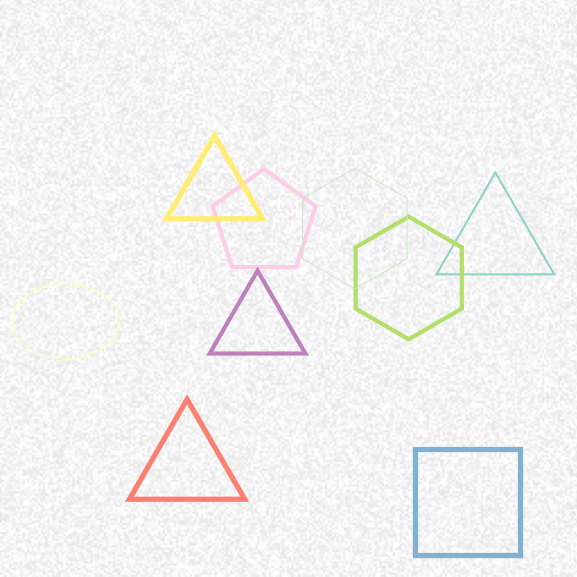[{"shape": "triangle", "thickness": 1, "radius": 0.59, "center": [0.858, 0.583]}, {"shape": "oval", "thickness": 0.5, "radius": 0.46, "center": [0.114, 0.443]}, {"shape": "triangle", "thickness": 2.5, "radius": 0.58, "center": [0.324, 0.192]}, {"shape": "square", "thickness": 2.5, "radius": 0.45, "center": [0.81, 0.13]}, {"shape": "hexagon", "thickness": 2, "radius": 0.53, "center": [0.708, 0.518]}, {"shape": "pentagon", "thickness": 2, "radius": 0.47, "center": [0.457, 0.613]}, {"shape": "triangle", "thickness": 2, "radius": 0.48, "center": [0.446, 0.435]}, {"shape": "hexagon", "thickness": 0.5, "radius": 0.52, "center": [0.614, 0.603]}, {"shape": "triangle", "thickness": 2.5, "radius": 0.48, "center": [0.372, 0.668]}]